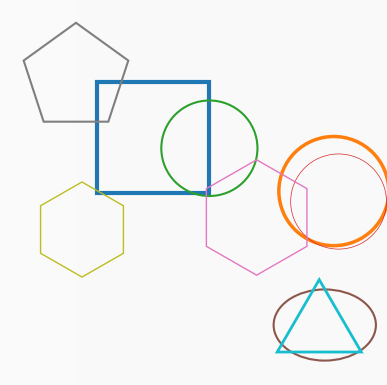[{"shape": "square", "thickness": 3, "radius": 0.72, "center": [0.395, 0.643]}, {"shape": "circle", "thickness": 2.5, "radius": 0.71, "center": [0.861, 0.504]}, {"shape": "circle", "thickness": 1.5, "radius": 0.62, "center": [0.54, 0.615]}, {"shape": "circle", "thickness": 0.5, "radius": 0.62, "center": [0.874, 0.477]}, {"shape": "oval", "thickness": 1.5, "radius": 0.66, "center": [0.838, 0.156]}, {"shape": "hexagon", "thickness": 1, "radius": 0.75, "center": [0.662, 0.435]}, {"shape": "pentagon", "thickness": 1.5, "radius": 0.71, "center": [0.196, 0.799]}, {"shape": "hexagon", "thickness": 1, "radius": 0.62, "center": [0.212, 0.404]}, {"shape": "triangle", "thickness": 2, "radius": 0.63, "center": [0.824, 0.148]}]